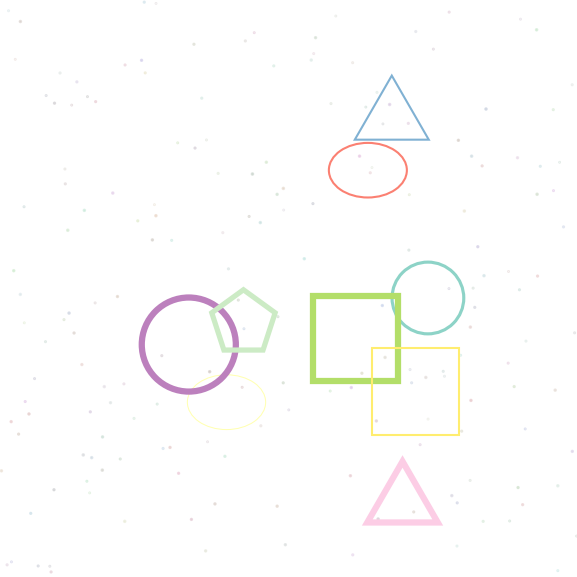[{"shape": "circle", "thickness": 1.5, "radius": 0.31, "center": [0.741, 0.483]}, {"shape": "oval", "thickness": 0.5, "radius": 0.34, "center": [0.392, 0.303]}, {"shape": "oval", "thickness": 1, "radius": 0.34, "center": [0.637, 0.704]}, {"shape": "triangle", "thickness": 1, "radius": 0.37, "center": [0.678, 0.794]}, {"shape": "square", "thickness": 3, "radius": 0.37, "center": [0.615, 0.413]}, {"shape": "triangle", "thickness": 3, "radius": 0.35, "center": [0.697, 0.13]}, {"shape": "circle", "thickness": 3, "radius": 0.41, "center": [0.327, 0.403]}, {"shape": "pentagon", "thickness": 2.5, "radius": 0.29, "center": [0.422, 0.44]}, {"shape": "square", "thickness": 1, "radius": 0.38, "center": [0.719, 0.321]}]